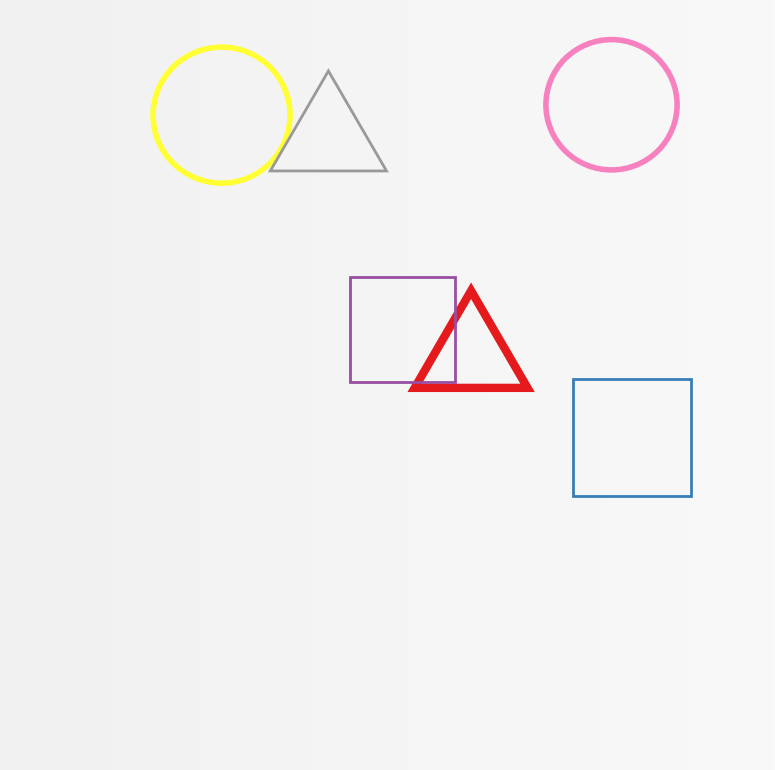[{"shape": "triangle", "thickness": 3, "radius": 0.42, "center": [0.608, 0.538]}, {"shape": "square", "thickness": 1, "radius": 0.38, "center": [0.815, 0.432]}, {"shape": "square", "thickness": 1, "radius": 0.34, "center": [0.519, 0.572]}, {"shape": "circle", "thickness": 2, "radius": 0.44, "center": [0.286, 0.85]}, {"shape": "circle", "thickness": 2, "radius": 0.42, "center": [0.789, 0.864]}, {"shape": "triangle", "thickness": 1, "radius": 0.43, "center": [0.424, 0.821]}]